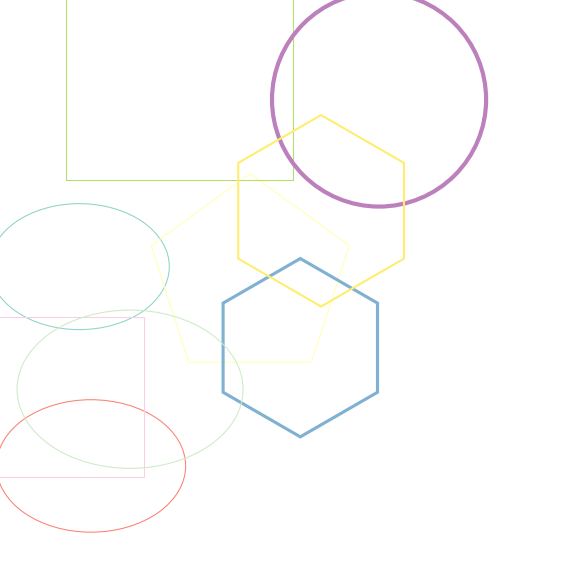[{"shape": "oval", "thickness": 0.5, "radius": 0.78, "center": [0.137, 0.537]}, {"shape": "pentagon", "thickness": 0.5, "radius": 0.9, "center": [0.433, 0.518]}, {"shape": "oval", "thickness": 0.5, "radius": 0.82, "center": [0.158, 0.192]}, {"shape": "hexagon", "thickness": 1.5, "radius": 0.77, "center": [0.52, 0.397]}, {"shape": "square", "thickness": 0.5, "radius": 0.98, "center": [0.311, 0.884]}, {"shape": "square", "thickness": 0.5, "radius": 0.69, "center": [0.11, 0.311]}, {"shape": "circle", "thickness": 2, "radius": 0.93, "center": [0.656, 0.827]}, {"shape": "oval", "thickness": 0.5, "radius": 0.98, "center": [0.225, 0.325]}, {"shape": "hexagon", "thickness": 1, "radius": 0.83, "center": [0.556, 0.634]}]